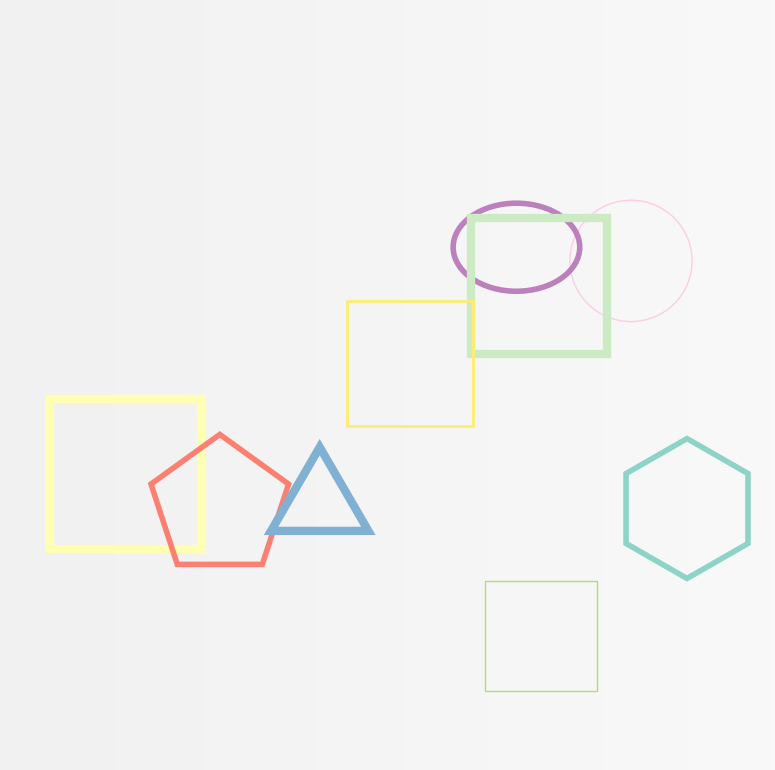[{"shape": "hexagon", "thickness": 2, "radius": 0.45, "center": [0.886, 0.34]}, {"shape": "square", "thickness": 3, "radius": 0.49, "center": [0.162, 0.384]}, {"shape": "pentagon", "thickness": 2, "radius": 0.47, "center": [0.284, 0.342]}, {"shape": "triangle", "thickness": 3, "radius": 0.36, "center": [0.413, 0.347]}, {"shape": "square", "thickness": 0.5, "radius": 0.36, "center": [0.698, 0.174]}, {"shape": "circle", "thickness": 0.5, "radius": 0.39, "center": [0.814, 0.661]}, {"shape": "oval", "thickness": 2, "radius": 0.41, "center": [0.666, 0.679]}, {"shape": "square", "thickness": 3, "radius": 0.44, "center": [0.696, 0.629]}, {"shape": "square", "thickness": 1, "radius": 0.41, "center": [0.529, 0.528]}]